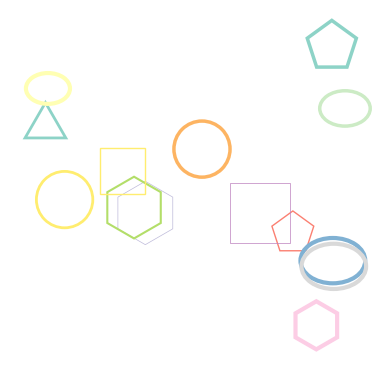[{"shape": "triangle", "thickness": 2, "radius": 0.31, "center": [0.118, 0.672]}, {"shape": "pentagon", "thickness": 2.5, "radius": 0.34, "center": [0.862, 0.88]}, {"shape": "oval", "thickness": 3, "radius": 0.29, "center": [0.125, 0.77]}, {"shape": "hexagon", "thickness": 0.5, "radius": 0.41, "center": [0.377, 0.447]}, {"shape": "pentagon", "thickness": 1, "radius": 0.29, "center": [0.761, 0.395]}, {"shape": "oval", "thickness": 3, "radius": 0.42, "center": [0.865, 0.323]}, {"shape": "circle", "thickness": 2.5, "radius": 0.36, "center": [0.525, 0.613]}, {"shape": "hexagon", "thickness": 1.5, "radius": 0.4, "center": [0.348, 0.461]}, {"shape": "hexagon", "thickness": 3, "radius": 0.31, "center": [0.822, 0.155]}, {"shape": "oval", "thickness": 3, "radius": 0.42, "center": [0.867, 0.308]}, {"shape": "square", "thickness": 0.5, "radius": 0.39, "center": [0.676, 0.447]}, {"shape": "oval", "thickness": 2.5, "radius": 0.33, "center": [0.896, 0.718]}, {"shape": "square", "thickness": 1, "radius": 0.3, "center": [0.318, 0.556]}, {"shape": "circle", "thickness": 2, "radius": 0.37, "center": [0.168, 0.482]}]